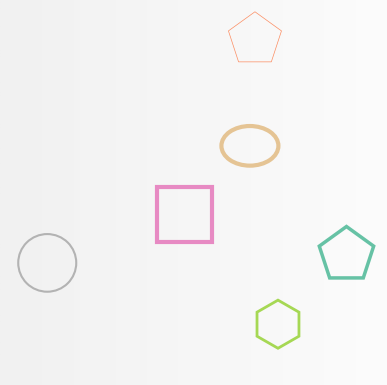[{"shape": "pentagon", "thickness": 2.5, "radius": 0.37, "center": [0.894, 0.338]}, {"shape": "pentagon", "thickness": 0.5, "radius": 0.36, "center": [0.658, 0.898]}, {"shape": "square", "thickness": 3, "radius": 0.35, "center": [0.476, 0.443]}, {"shape": "hexagon", "thickness": 2, "radius": 0.31, "center": [0.717, 0.158]}, {"shape": "oval", "thickness": 3, "radius": 0.37, "center": [0.645, 0.621]}, {"shape": "circle", "thickness": 1.5, "radius": 0.37, "center": [0.122, 0.317]}]